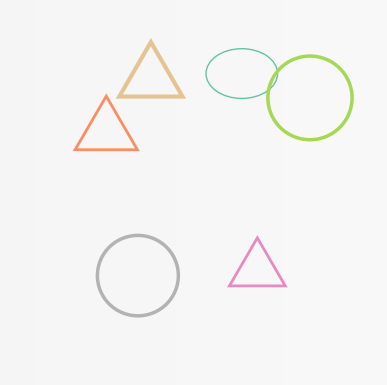[{"shape": "oval", "thickness": 1, "radius": 0.46, "center": [0.624, 0.809]}, {"shape": "triangle", "thickness": 2, "radius": 0.46, "center": [0.274, 0.657]}, {"shape": "triangle", "thickness": 2, "radius": 0.42, "center": [0.664, 0.299]}, {"shape": "circle", "thickness": 2.5, "radius": 0.54, "center": [0.8, 0.746]}, {"shape": "triangle", "thickness": 3, "radius": 0.47, "center": [0.389, 0.796]}, {"shape": "circle", "thickness": 2.5, "radius": 0.52, "center": [0.356, 0.284]}]